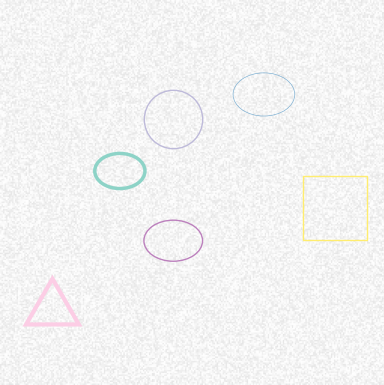[{"shape": "oval", "thickness": 2.5, "radius": 0.33, "center": [0.311, 0.556]}, {"shape": "circle", "thickness": 1, "radius": 0.38, "center": [0.451, 0.69]}, {"shape": "oval", "thickness": 0.5, "radius": 0.4, "center": [0.685, 0.755]}, {"shape": "triangle", "thickness": 3, "radius": 0.4, "center": [0.136, 0.197]}, {"shape": "oval", "thickness": 1, "radius": 0.38, "center": [0.45, 0.375]}, {"shape": "square", "thickness": 1, "radius": 0.41, "center": [0.871, 0.461]}]